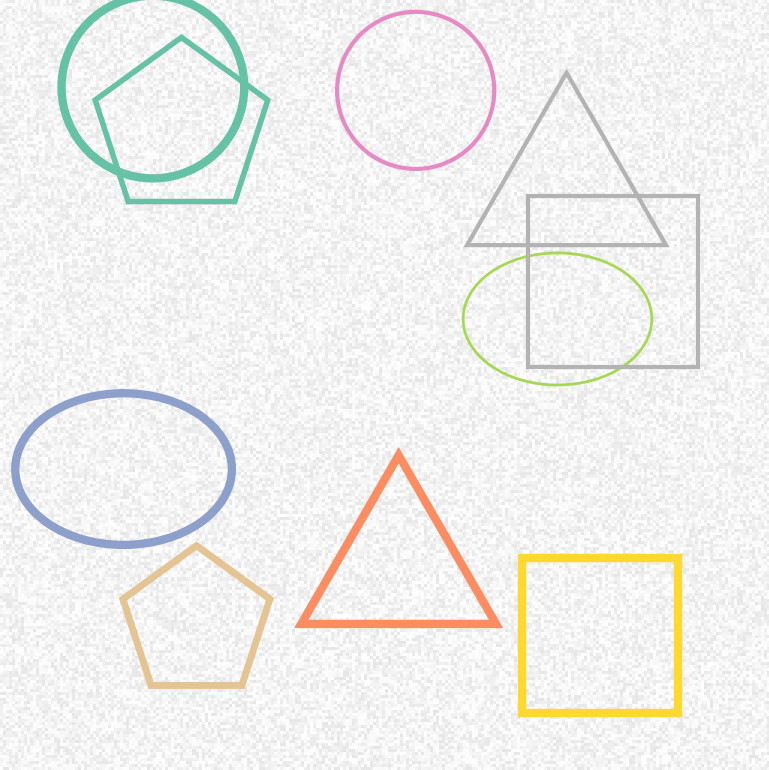[{"shape": "circle", "thickness": 3, "radius": 0.59, "center": [0.199, 0.887]}, {"shape": "pentagon", "thickness": 2, "radius": 0.59, "center": [0.236, 0.834]}, {"shape": "triangle", "thickness": 3, "radius": 0.73, "center": [0.518, 0.263]}, {"shape": "oval", "thickness": 3, "radius": 0.7, "center": [0.16, 0.391]}, {"shape": "circle", "thickness": 1.5, "radius": 0.51, "center": [0.54, 0.883]}, {"shape": "oval", "thickness": 1, "radius": 0.61, "center": [0.724, 0.586]}, {"shape": "square", "thickness": 3, "radius": 0.51, "center": [0.78, 0.175]}, {"shape": "pentagon", "thickness": 2.5, "radius": 0.5, "center": [0.255, 0.191]}, {"shape": "triangle", "thickness": 1.5, "radius": 0.75, "center": [0.736, 0.756]}, {"shape": "square", "thickness": 1.5, "radius": 0.55, "center": [0.796, 0.635]}]